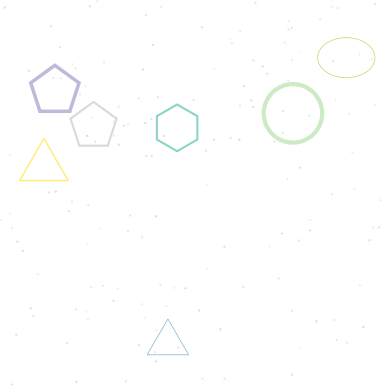[{"shape": "hexagon", "thickness": 1.5, "radius": 0.3, "center": [0.46, 0.668]}, {"shape": "pentagon", "thickness": 2.5, "radius": 0.33, "center": [0.143, 0.764]}, {"shape": "triangle", "thickness": 0.5, "radius": 0.31, "center": [0.436, 0.109]}, {"shape": "oval", "thickness": 0.5, "radius": 0.37, "center": [0.899, 0.85]}, {"shape": "pentagon", "thickness": 1.5, "radius": 0.31, "center": [0.243, 0.672]}, {"shape": "circle", "thickness": 3, "radius": 0.38, "center": [0.761, 0.706]}, {"shape": "triangle", "thickness": 1, "radius": 0.36, "center": [0.114, 0.567]}]